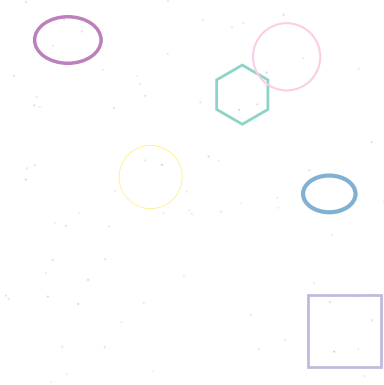[{"shape": "hexagon", "thickness": 2, "radius": 0.38, "center": [0.629, 0.754]}, {"shape": "square", "thickness": 2, "radius": 0.47, "center": [0.895, 0.141]}, {"shape": "oval", "thickness": 3, "radius": 0.34, "center": [0.855, 0.496]}, {"shape": "circle", "thickness": 1.5, "radius": 0.44, "center": [0.744, 0.852]}, {"shape": "oval", "thickness": 2.5, "radius": 0.43, "center": [0.176, 0.896]}, {"shape": "circle", "thickness": 0.5, "radius": 0.41, "center": [0.391, 0.54]}]